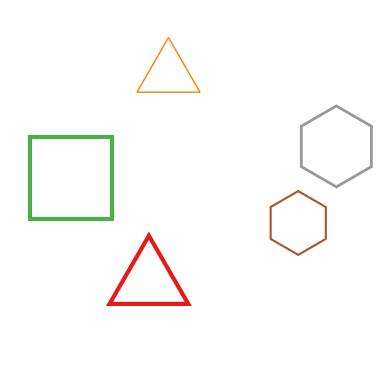[{"shape": "triangle", "thickness": 3, "radius": 0.59, "center": [0.387, 0.27]}, {"shape": "square", "thickness": 3, "radius": 0.53, "center": [0.185, 0.537]}, {"shape": "triangle", "thickness": 1, "radius": 0.47, "center": [0.438, 0.808]}, {"shape": "hexagon", "thickness": 1.5, "radius": 0.41, "center": [0.775, 0.421]}, {"shape": "hexagon", "thickness": 2, "radius": 0.53, "center": [0.874, 0.62]}]